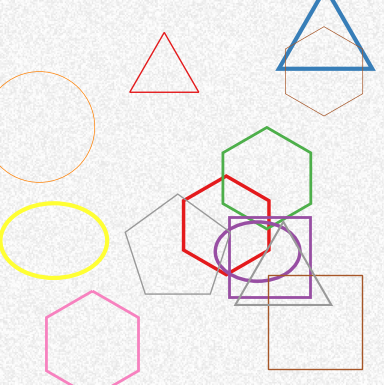[{"shape": "triangle", "thickness": 1, "radius": 0.52, "center": [0.427, 0.812]}, {"shape": "hexagon", "thickness": 2.5, "radius": 0.64, "center": [0.588, 0.415]}, {"shape": "triangle", "thickness": 3, "radius": 0.7, "center": [0.846, 0.891]}, {"shape": "hexagon", "thickness": 2, "radius": 0.66, "center": [0.693, 0.537]}, {"shape": "oval", "thickness": 2.5, "radius": 0.55, "center": [0.669, 0.347]}, {"shape": "square", "thickness": 2, "radius": 0.52, "center": [0.699, 0.333]}, {"shape": "circle", "thickness": 0.5, "radius": 0.72, "center": [0.102, 0.67]}, {"shape": "oval", "thickness": 3, "radius": 0.69, "center": [0.14, 0.375]}, {"shape": "square", "thickness": 1, "radius": 0.61, "center": [0.819, 0.164]}, {"shape": "hexagon", "thickness": 0.5, "radius": 0.58, "center": [0.842, 0.815]}, {"shape": "hexagon", "thickness": 2, "radius": 0.69, "center": [0.24, 0.106]}, {"shape": "triangle", "thickness": 1.5, "radius": 0.72, "center": [0.736, 0.28]}, {"shape": "pentagon", "thickness": 1, "radius": 0.72, "center": [0.462, 0.352]}]